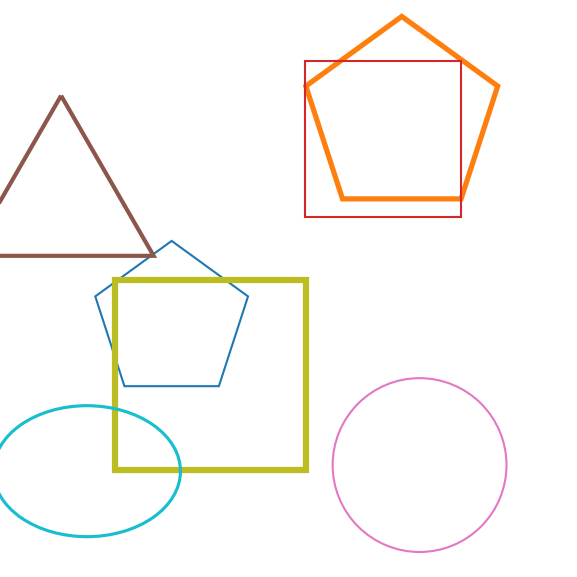[{"shape": "pentagon", "thickness": 1, "radius": 0.7, "center": [0.297, 0.443]}, {"shape": "pentagon", "thickness": 2.5, "radius": 0.87, "center": [0.696, 0.796]}, {"shape": "square", "thickness": 1, "radius": 0.67, "center": [0.663, 0.758]}, {"shape": "triangle", "thickness": 2, "radius": 0.92, "center": [0.106, 0.649]}, {"shape": "circle", "thickness": 1, "radius": 0.75, "center": [0.727, 0.194]}, {"shape": "square", "thickness": 3, "radius": 0.82, "center": [0.364, 0.35]}, {"shape": "oval", "thickness": 1.5, "radius": 0.81, "center": [0.15, 0.183]}]